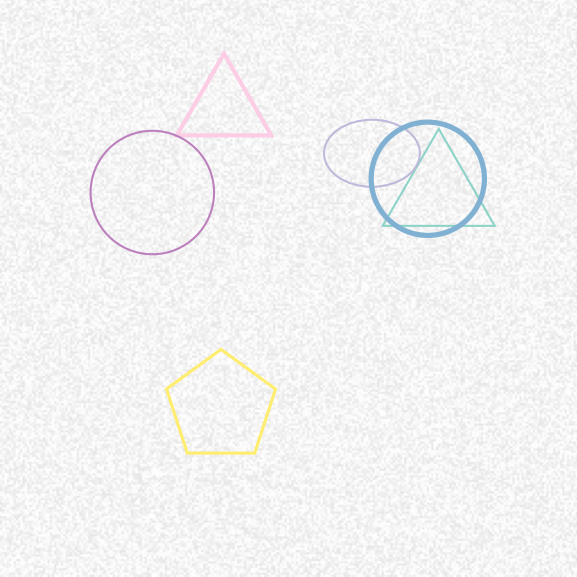[{"shape": "triangle", "thickness": 1, "radius": 0.56, "center": [0.76, 0.664]}, {"shape": "oval", "thickness": 1, "radius": 0.41, "center": [0.644, 0.734]}, {"shape": "circle", "thickness": 2.5, "radius": 0.49, "center": [0.741, 0.69]}, {"shape": "triangle", "thickness": 2, "radius": 0.47, "center": [0.388, 0.812]}, {"shape": "circle", "thickness": 1, "radius": 0.53, "center": [0.264, 0.666]}, {"shape": "pentagon", "thickness": 1.5, "radius": 0.5, "center": [0.383, 0.295]}]